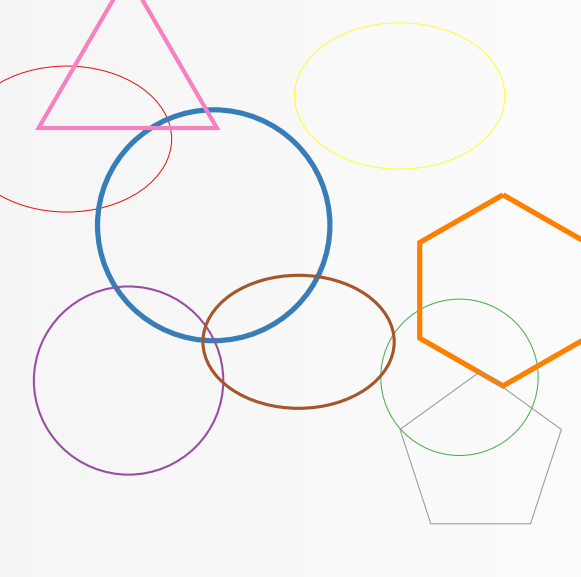[{"shape": "oval", "thickness": 0.5, "radius": 0.9, "center": [0.115, 0.758]}, {"shape": "circle", "thickness": 2.5, "radius": 1.0, "center": [0.368, 0.609]}, {"shape": "circle", "thickness": 0.5, "radius": 0.68, "center": [0.79, 0.346]}, {"shape": "circle", "thickness": 1, "radius": 0.81, "center": [0.221, 0.34]}, {"shape": "hexagon", "thickness": 2.5, "radius": 0.83, "center": [0.865, 0.496]}, {"shape": "oval", "thickness": 0.5, "radius": 0.9, "center": [0.688, 0.833]}, {"shape": "oval", "thickness": 1.5, "radius": 0.82, "center": [0.514, 0.407]}, {"shape": "triangle", "thickness": 2, "radius": 0.89, "center": [0.22, 0.866]}, {"shape": "pentagon", "thickness": 0.5, "radius": 0.73, "center": [0.827, 0.21]}]